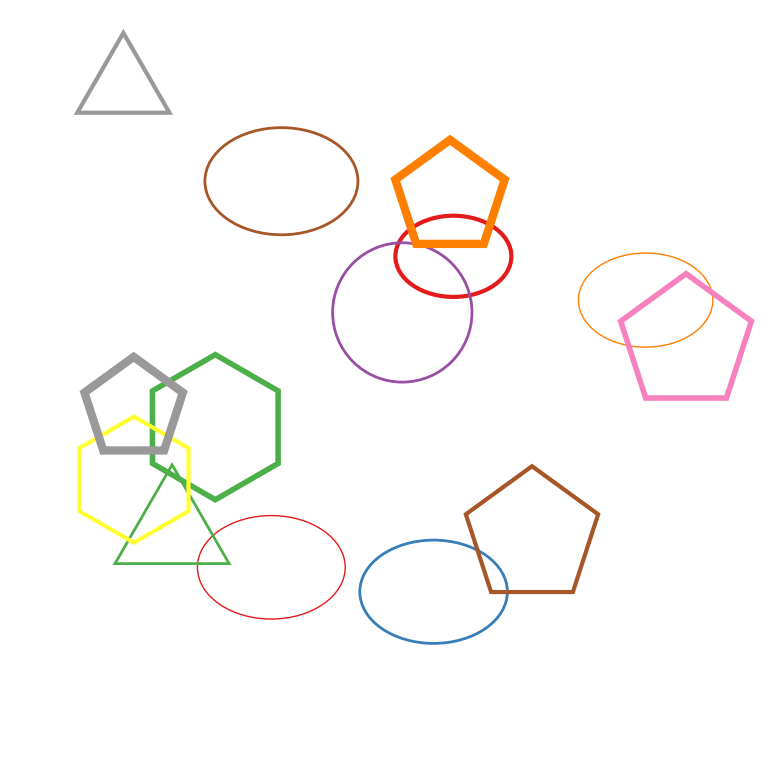[{"shape": "oval", "thickness": 0.5, "radius": 0.48, "center": [0.352, 0.263]}, {"shape": "oval", "thickness": 1.5, "radius": 0.38, "center": [0.589, 0.667]}, {"shape": "oval", "thickness": 1, "radius": 0.48, "center": [0.563, 0.231]}, {"shape": "hexagon", "thickness": 2, "radius": 0.47, "center": [0.28, 0.445]}, {"shape": "triangle", "thickness": 1, "radius": 0.43, "center": [0.223, 0.311]}, {"shape": "circle", "thickness": 1, "radius": 0.45, "center": [0.522, 0.594]}, {"shape": "oval", "thickness": 0.5, "radius": 0.44, "center": [0.838, 0.61]}, {"shape": "pentagon", "thickness": 3, "radius": 0.37, "center": [0.584, 0.744]}, {"shape": "hexagon", "thickness": 1.5, "radius": 0.41, "center": [0.174, 0.377]}, {"shape": "pentagon", "thickness": 1.5, "radius": 0.45, "center": [0.691, 0.304]}, {"shape": "oval", "thickness": 1, "radius": 0.5, "center": [0.365, 0.765]}, {"shape": "pentagon", "thickness": 2, "radius": 0.45, "center": [0.891, 0.555]}, {"shape": "pentagon", "thickness": 3, "radius": 0.34, "center": [0.174, 0.469]}, {"shape": "triangle", "thickness": 1.5, "radius": 0.35, "center": [0.16, 0.888]}]